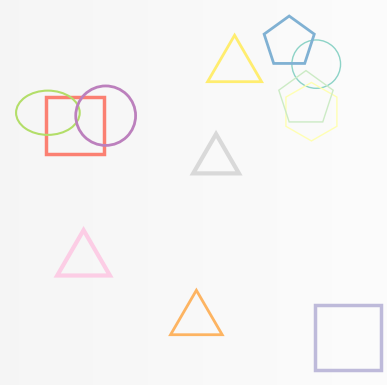[{"shape": "circle", "thickness": 1, "radius": 0.31, "center": [0.816, 0.833]}, {"shape": "hexagon", "thickness": 1, "radius": 0.38, "center": [0.804, 0.71]}, {"shape": "square", "thickness": 2.5, "radius": 0.42, "center": [0.898, 0.123]}, {"shape": "square", "thickness": 2.5, "radius": 0.37, "center": [0.194, 0.673]}, {"shape": "pentagon", "thickness": 2, "radius": 0.34, "center": [0.746, 0.89]}, {"shape": "triangle", "thickness": 2, "radius": 0.38, "center": [0.507, 0.169]}, {"shape": "oval", "thickness": 1.5, "radius": 0.41, "center": [0.124, 0.707]}, {"shape": "triangle", "thickness": 3, "radius": 0.39, "center": [0.216, 0.324]}, {"shape": "triangle", "thickness": 3, "radius": 0.34, "center": [0.558, 0.584]}, {"shape": "circle", "thickness": 2, "radius": 0.39, "center": [0.273, 0.7]}, {"shape": "pentagon", "thickness": 1, "radius": 0.37, "center": [0.79, 0.743]}, {"shape": "triangle", "thickness": 2, "radius": 0.4, "center": [0.605, 0.828]}]